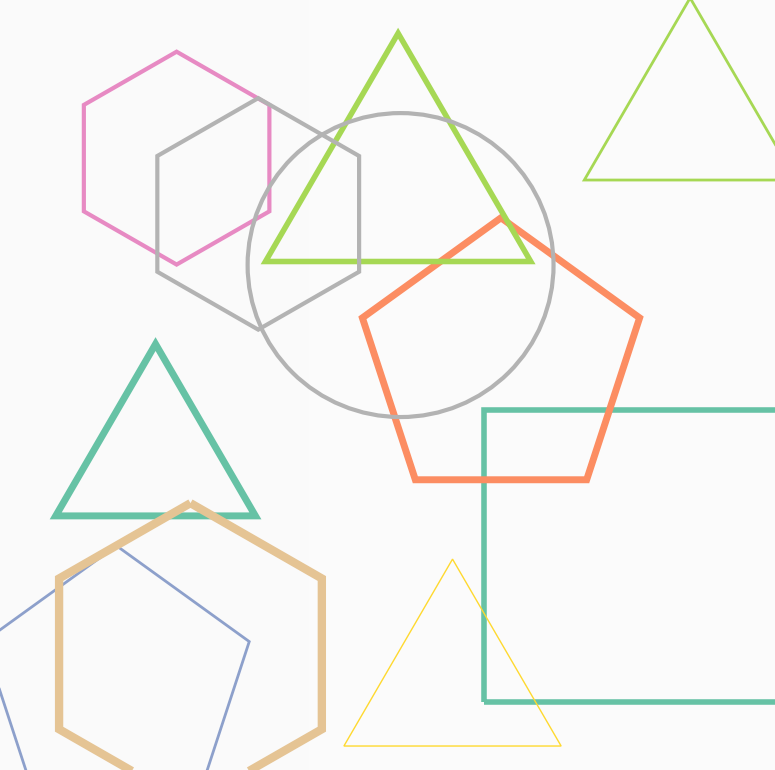[{"shape": "square", "thickness": 2, "radius": 0.95, "center": [0.815, 0.278]}, {"shape": "triangle", "thickness": 2.5, "radius": 0.74, "center": [0.201, 0.404]}, {"shape": "pentagon", "thickness": 2.5, "radius": 0.94, "center": [0.646, 0.529]}, {"shape": "pentagon", "thickness": 1, "radius": 0.9, "center": [0.15, 0.111]}, {"shape": "hexagon", "thickness": 1.5, "radius": 0.69, "center": [0.228, 0.795]}, {"shape": "triangle", "thickness": 2, "radius": 0.99, "center": [0.514, 0.759]}, {"shape": "triangle", "thickness": 1, "radius": 0.79, "center": [0.89, 0.845]}, {"shape": "triangle", "thickness": 0.5, "radius": 0.81, "center": [0.584, 0.112]}, {"shape": "hexagon", "thickness": 3, "radius": 0.98, "center": [0.246, 0.151]}, {"shape": "circle", "thickness": 1.5, "radius": 0.99, "center": [0.517, 0.656]}, {"shape": "hexagon", "thickness": 1.5, "radius": 0.75, "center": [0.333, 0.722]}]